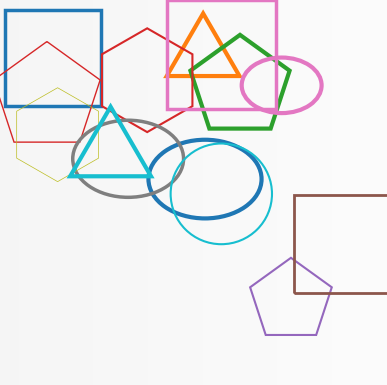[{"shape": "oval", "thickness": 3, "radius": 0.73, "center": [0.529, 0.535]}, {"shape": "square", "thickness": 2.5, "radius": 0.62, "center": [0.136, 0.85]}, {"shape": "triangle", "thickness": 3, "radius": 0.54, "center": [0.524, 0.857]}, {"shape": "pentagon", "thickness": 3, "radius": 0.67, "center": [0.619, 0.775]}, {"shape": "pentagon", "thickness": 1, "radius": 0.72, "center": [0.121, 0.748]}, {"shape": "hexagon", "thickness": 1.5, "radius": 0.67, "center": [0.38, 0.792]}, {"shape": "pentagon", "thickness": 1.5, "radius": 0.55, "center": [0.751, 0.22]}, {"shape": "square", "thickness": 2, "radius": 0.64, "center": [0.886, 0.365]}, {"shape": "oval", "thickness": 3, "radius": 0.52, "center": [0.727, 0.778]}, {"shape": "square", "thickness": 2.5, "radius": 0.7, "center": [0.572, 0.858]}, {"shape": "oval", "thickness": 2.5, "radius": 0.72, "center": [0.331, 0.588]}, {"shape": "hexagon", "thickness": 0.5, "radius": 0.61, "center": [0.149, 0.65]}, {"shape": "triangle", "thickness": 3, "radius": 0.6, "center": [0.285, 0.602]}, {"shape": "circle", "thickness": 1.5, "radius": 0.65, "center": [0.571, 0.496]}]